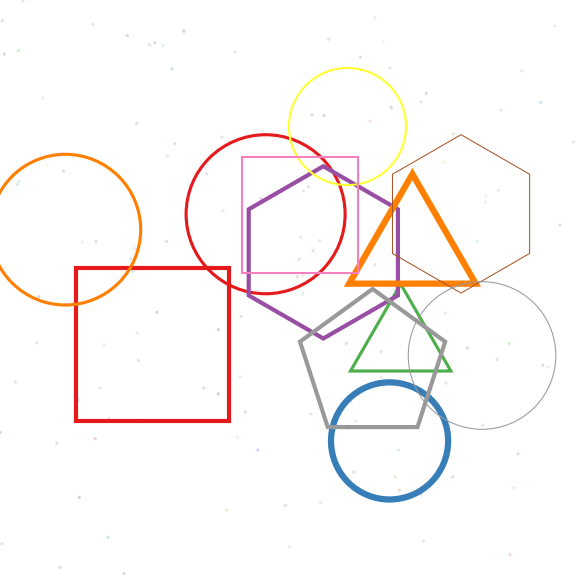[{"shape": "circle", "thickness": 1.5, "radius": 0.69, "center": [0.46, 0.628]}, {"shape": "square", "thickness": 2, "radius": 0.66, "center": [0.264, 0.402]}, {"shape": "circle", "thickness": 3, "radius": 0.51, "center": [0.675, 0.236]}, {"shape": "triangle", "thickness": 1.5, "radius": 0.5, "center": [0.694, 0.407]}, {"shape": "hexagon", "thickness": 2, "radius": 0.75, "center": [0.56, 0.562]}, {"shape": "triangle", "thickness": 3, "radius": 0.63, "center": [0.714, 0.571]}, {"shape": "circle", "thickness": 1.5, "radius": 0.65, "center": [0.113, 0.601]}, {"shape": "circle", "thickness": 1, "radius": 0.51, "center": [0.602, 0.78]}, {"shape": "hexagon", "thickness": 0.5, "radius": 0.69, "center": [0.798, 0.629]}, {"shape": "square", "thickness": 1, "radius": 0.5, "center": [0.519, 0.627]}, {"shape": "circle", "thickness": 0.5, "radius": 0.64, "center": [0.835, 0.384]}, {"shape": "pentagon", "thickness": 2, "radius": 0.66, "center": [0.645, 0.367]}]